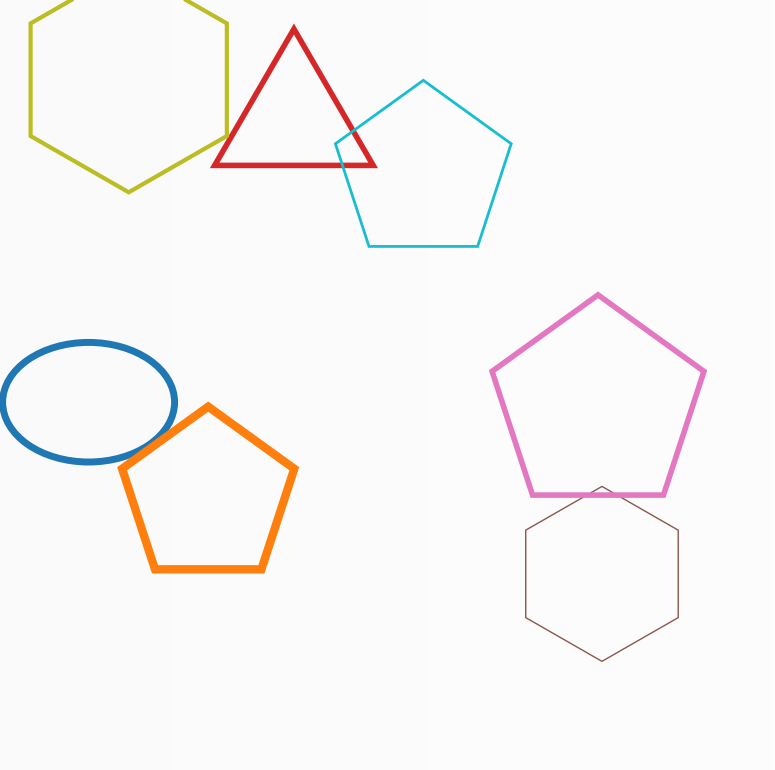[{"shape": "oval", "thickness": 2.5, "radius": 0.55, "center": [0.114, 0.478]}, {"shape": "pentagon", "thickness": 3, "radius": 0.58, "center": [0.269, 0.355]}, {"shape": "triangle", "thickness": 2, "radius": 0.59, "center": [0.379, 0.844]}, {"shape": "hexagon", "thickness": 0.5, "radius": 0.57, "center": [0.777, 0.255]}, {"shape": "pentagon", "thickness": 2, "radius": 0.72, "center": [0.772, 0.473]}, {"shape": "hexagon", "thickness": 1.5, "radius": 0.73, "center": [0.166, 0.896]}, {"shape": "pentagon", "thickness": 1, "radius": 0.6, "center": [0.546, 0.776]}]